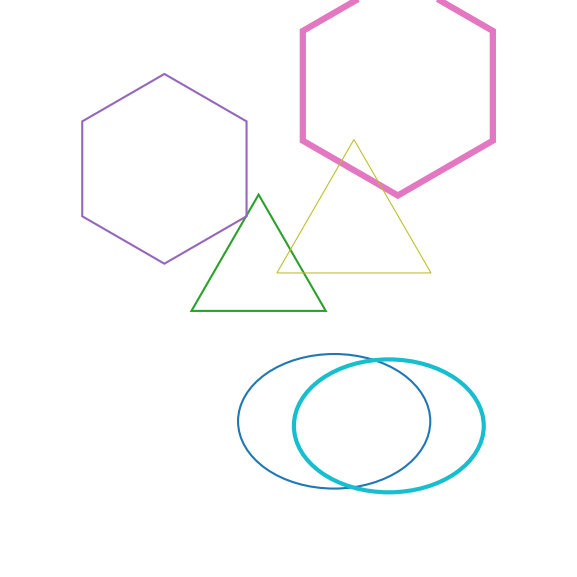[{"shape": "oval", "thickness": 1, "radius": 0.83, "center": [0.579, 0.27]}, {"shape": "triangle", "thickness": 1, "radius": 0.67, "center": [0.448, 0.528]}, {"shape": "hexagon", "thickness": 1, "radius": 0.82, "center": [0.285, 0.707]}, {"shape": "hexagon", "thickness": 3, "radius": 0.95, "center": [0.689, 0.851]}, {"shape": "triangle", "thickness": 0.5, "radius": 0.77, "center": [0.613, 0.604]}, {"shape": "oval", "thickness": 2, "radius": 0.82, "center": [0.673, 0.262]}]